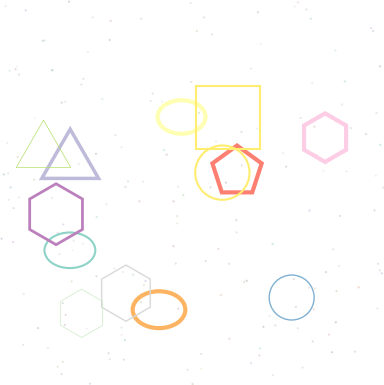[{"shape": "oval", "thickness": 1.5, "radius": 0.33, "center": [0.182, 0.35]}, {"shape": "oval", "thickness": 3, "radius": 0.31, "center": [0.472, 0.696]}, {"shape": "triangle", "thickness": 2.5, "radius": 0.43, "center": [0.182, 0.579]}, {"shape": "pentagon", "thickness": 3, "radius": 0.34, "center": [0.616, 0.555]}, {"shape": "circle", "thickness": 1, "radius": 0.29, "center": [0.758, 0.227]}, {"shape": "oval", "thickness": 3, "radius": 0.34, "center": [0.413, 0.196]}, {"shape": "triangle", "thickness": 0.5, "radius": 0.41, "center": [0.113, 0.606]}, {"shape": "hexagon", "thickness": 3, "radius": 0.32, "center": [0.844, 0.642]}, {"shape": "hexagon", "thickness": 1, "radius": 0.36, "center": [0.327, 0.239]}, {"shape": "hexagon", "thickness": 2, "radius": 0.4, "center": [0.146, 0.444]}, {"shape": "hexagon", "thickness": 0.5, "radius": 0.31, "center": [0.212, 0.186]}, {"shape": "square", "thickness": 1.5, "radius": 0.41, "center": [0.592, 0.695]}, {"shape": "circle", "thickness": 1.5, "radius": 0.35, "center": [0.578, 0.552]}]